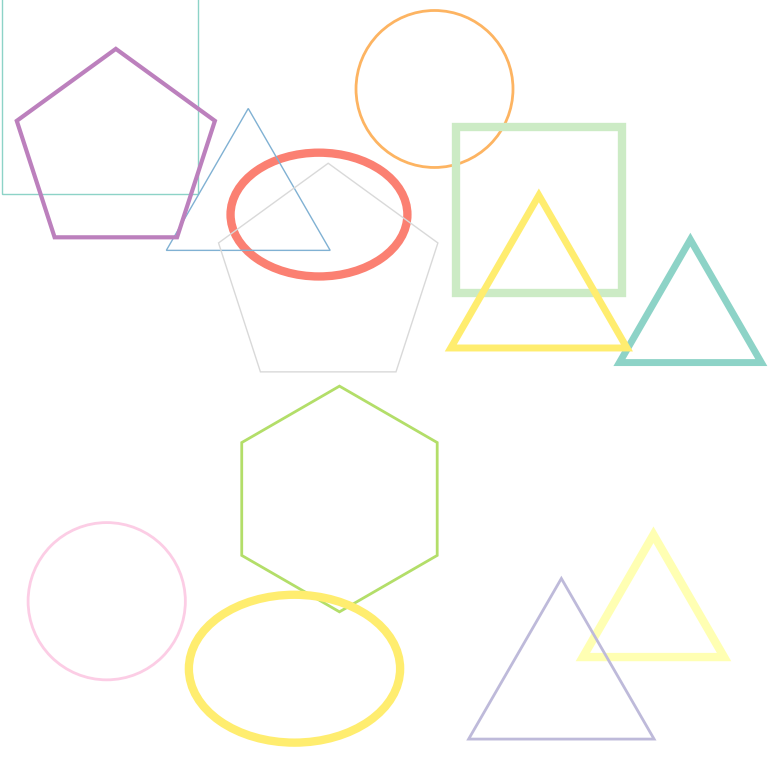[{"shape": "triangle", "thickness": 2.5, "radius": 0.53, "center": [0.897, 0.582]}, {"shape": "square", "thickness": 0.5, "radius": 0.64, "center": [0.13, 0.876]}, {"shape": "triangle", "thickness": 3, "radius": 0.53, "center": [0.849, 0.2]}, {"shape": "triangle", "thickness": 1, "radius": 0.7, "center": [0.729, 0.11]}, {"shape": "oval", "thickness": 3, "radius": 0.57, "center": [0.414, 0.721]}, {"shape": "triangle", "thickness": 0.5, "radius": 0.61, "center": [0.322, 0.736]}, {"shape": "circle", "thickness": 1, "radius": 0.51, "center": [0.564, 0.884]}, {"shape": "hexagon", "thickness": 1, "radius": 0.73, "center": [0.441, 0.352]}, {"shape": "circle", "thickness": 1, "radius": 0.51, "center": [0.139, 0.219]}, {"shape": "pentagon", "thickness": 0.5, "radius": 0.75, "center": [0.426, 0.638]}, {"shape": "pentagon", "thickness": 1.5, "radius": 0.68, "center": [0.15, 0.801]}, {"shape": "square", "thickness": 3, "radius": 0.54, "center": [0.699, 0.727]}, {"shape": "oval", "thickness": 3, "radius": 0.69, "center": [0.382, 0.132]}, {"shape": "triangle", "thickness": 2.5, "radius": 0.66, "center": [0.7, 0.614]}]